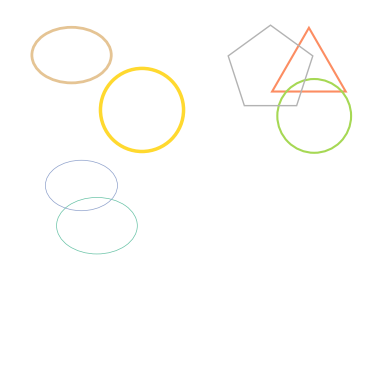[{"shape": "oval", "thickness": 0.5, "radius": 0.52, "center": [0.252, 0.414]}, {"shape": "triangle", "thickness": 1.5, "radius": 0.55, "center": [0.802, 0.817]}, {"shape": "oval", "thickness": 0.5, "radius": 0.47, "center": [0.211, 0.518]}, {"shape": "circle", "thickness": 1.5, "radius": 0.48, "center": [0.816, 0.699]}, {"shape": "circle", "thickness": 2.5, "radius": 0.54, "center": [0.369, 0.714]}, {"shape": "oval", "thickness": 2, "radius": 0.52, "center": [0.186, 0.857]}, {"shape": "pentagon", "thickness": 1, "radius": 0.58, "center": [0.703, 0.819]}]